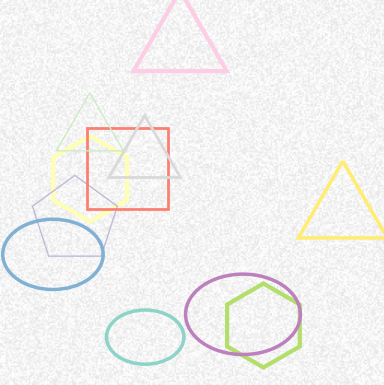[{"shape": "oval", "thickness": 2.5, "radius": 0.5, "center": [0.377, 0.124]}, {"shape": "hexagon", "thickness": 3, "radius": 0.56, "center": [0.234, 0.536]}, {"shape": "pentagon", "thickness": 1, "radius": 0.58, "center": [0.195, 0.429]}, {"shape": "square", "thickness": 2, "radius": 0.52, "center": [0.331, 0.562]}, {"shape": "oval", "thickness": 2.5, "radius": 0.65, "center": [0.138, 0.339]}, {"shape": "hexagon", "thickness": 3, "radius": 0.54, "center": [0.684, 0.155]}, {"shape": "triangle", "thickness": 3, "radius": 0.7, "center": [0.468, 0.885]}, {"shape": "triangle", "thickness": 2, "radius": 0.54, "center": [0.376, 0.593]}, {"shape": "oval", "thickness": 2.5, "radius": 0.75, "center": [0.631, 0.184]}, {"shape": "triangle", "thickness": 1, "radius": 0.5, "center": [0.233, 0.658]}, {"shape": "triangle", "thickness": 2.5, "radius": 0.67, "center": [0.89, 0.449]}]